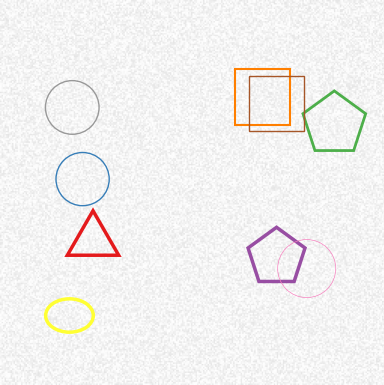[{"shape": "triangle", "thickness": 2.5, "radius": 0.38, "center": [0.242, 0.376]}, {"shape": "circle", "thickness": 1, "radius": 0.35, "center": [0.215, 0.535]}, {"shape": "pentagon", "thickness": 2, "radius": 0.43, "center": [0.868, 0.678]}, {"shape": "pentagon", "thickness": 2.5, "radius": 0.39, "center": [0.718, 0.332]}, {"shape": "square", "thickness": 1.5, "radius": 0.36, "center": [0.681, 0.748]}, {"shape": "oval", "thickness": 2.5, "radius": 0.31, "center": [0.18, 0.181]}, {"shape": "square", "thickness": 1, "radius": 0.36, "center": [0.719, 0.731]}, {"shape": "circle", "thickness": 0.5, "radius": 0.38, "center": [0.797, 0.302]}, {"shape": "circle", "thickness": 1, "radius": 0.35, "center": [0.188, 0.721]}]